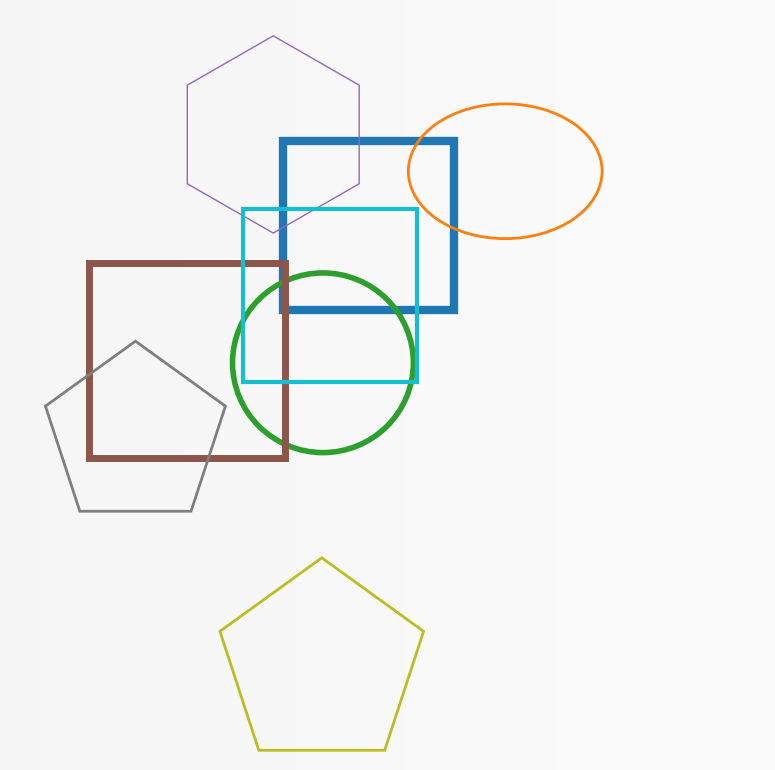[{"shape": "square", "thickness": 3, "radius": 0.55, "center": [0.476, 0.707]}, {"shape": "oval", "thickness": 1, "radius": 0.63, "center": [0.652, 0.778]}, {"shape": "circle", "thickness": 2, "radius": 0.58, "center": [0.417, 0.529]}, {"shape": "hexagon", "thickness": 0.5, "radius": 0.64, "center": [0.353, 0.825]}, {"shape": "square", "thickness": 2.5, "radius": 0.63, "center": [0.241, 0.532]}, {"shape": "pentagon", "thickness": 1, "radius": 0.61, "center": [0.175, 0.435]}, {"shape": "pentagon", "thickness": 1, "radius": 0.69, "center": [0.415, 0.137]}, {"shape": "square", "thickness": 1.5, "radius": 0.56, "center": [0.426, 0.616]}]